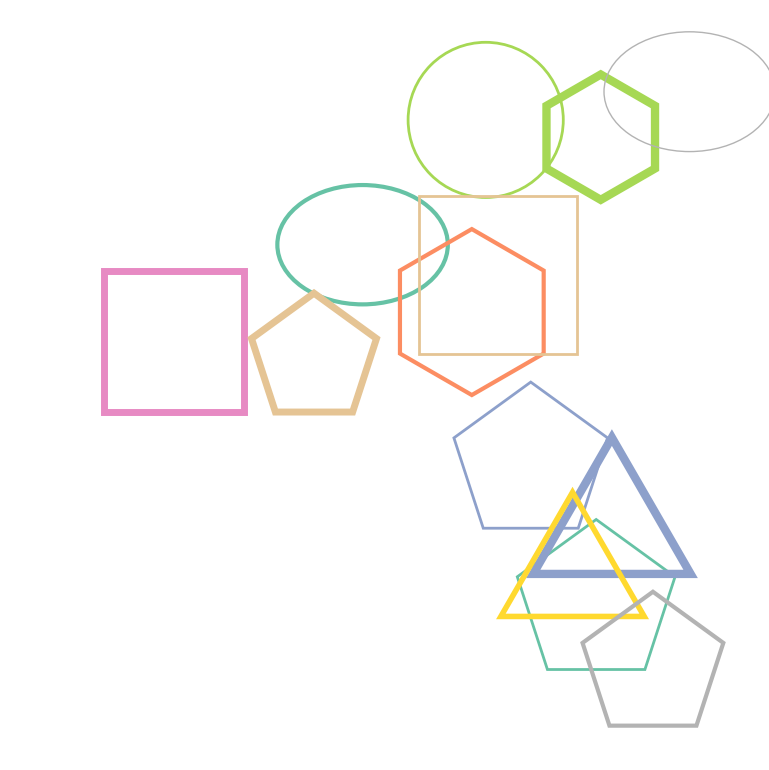[{"shape": "oval", "thickness": 1.5, "radius": 0.55, "center": [0.471, 0.682]}, {"shape": "pentagon", "thickness": 1, "radius": 0.54, "center": [0.774, 0.218]}, {"shape": "hexagon", "thickness": 1.5, "radius": 0.54, "center": [0.613, 0.595]}, {"shape": "pentagon", "thickness": 1, "radius": 0.52, "center": [0.689, 0.399]}, {"shape": "triangle", "thickness": 3, "radius": 0.59, "center": [0.795, 0.314]}, {"shape": "square", "thickness": 2.5, "radius": 0.46, "center": [0.226, 0.557]}, {"shape": "hexagon", "thickness": 3, "radius": 0.41, "center": [0.78, 0.822]}, {"shape": "circle", "thickness": 1, "radius": 0.5, "center": [0.631, 0.844]}, {"shape": "triangle", "thickness": 2, "radius": 0.54, "center": [0.744, 0.253]}, {"shape": "pentagon", "thickness": 2.5, "radius": 0.43, "center": [0.408, 0.534]}, {"shape": "square", "thickness": 1, "radius": 0.51, "center": [0.647, 0.643]}, {"shape": "oval", "thickness": 0.5, "radius": 0.56, "center": [0.896, 0.881]}, {"shape": "pentagon", "thickness": 1.5, "radius": 0.48, "center": [0.848, 0.135]}]